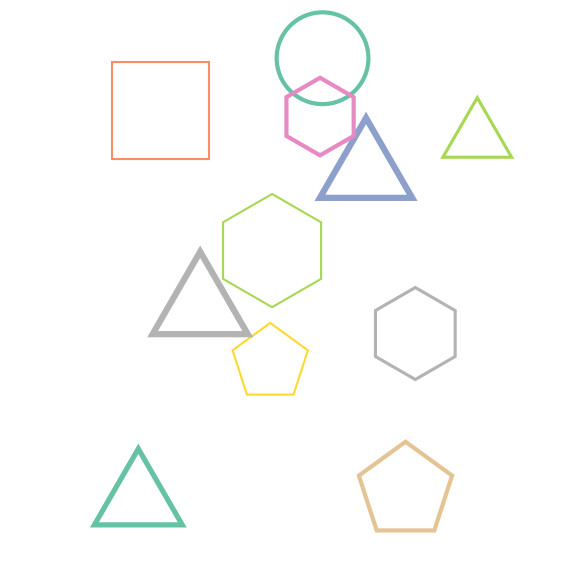[{"shape": "triangle", "thickness": 2.5, "radius": 0.44, "center": [0.24, 0.134]}, {"shape": "circle", "thickness": 2, "radius": 0.4, "center": [0.558, 0.898]}, {"shape": "square", "thickness": 1, "radius": 0.42, "center": [0.278, 0.807]}, {"shape": "triangle", "thickness": 3, "radius": 0.46, "center": [0.634, 0.703]}, {"shape": "hexagon", "thickness": 2, "radius": 0.34, "center": [0.554, 0.797]}, {"shape": "hexagon", "thickness": 1, "radius": 0.49, "center": [0.471, 0.565]}, {"shape": "triangle", "thickness": 1.5, "radius": 0.34, "center": [0.826, 0.761]}, {"shape": "pentagon", "thickness": 1, "radius": 0.34, "center": [0.468, 0.371]}, {"shape": "pentagon", "thickness": 2, "radius": 0.42, "center": [0.702, 0.149]}, {"shape": "triangle", "thickness": 3, "radius": 0.48, "center": [0.347, 0.468]}, {"shape": "hexagon", "thickness": 1.5, "radius": 0.4, "center": [0.719, 0.422]}]